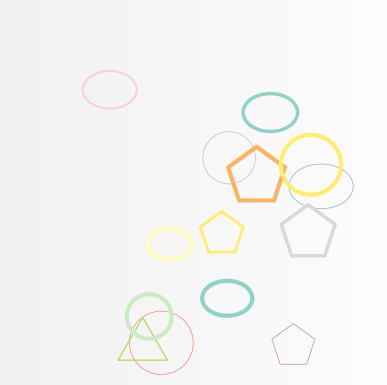[{"shape": "oval", "thickness": 3, "radius": 0.32, "center": [0.586, 0.225]}, {"shape": "oval", "thickness": 2.5, "radius": 0.35, "center": [0.698, 0.708]}, {"shape": "oval", "thickness": 2.5, "radius": 0.29, "center": [0.439, 0.366]}, {"shape": "circle", "thickness": 0.5, "radius": 0.34, "center": [0.591, 0.59]}, {"shape": "circle", "thickness": 0.5, "radius": 0.41, "center": [0.416, 0.11]}, {"shape": "oval", "thickness": 0.5, "radius": 0.41, "center": [0.829, 0.516]}, {"shape": "pentagon", "thickness": 3, "radius": 0.38, "center": [0.662, 0.542]}, {"shape": "triangle", "thickness": 1, "radius": 0.37, "center": [0.368, 0.101]}, {"shape": "oval", "thickness": 1.5, "radius": 0.35, "center": [0.283, 0.767]}, {"shape": "pentagon", "thickness": 2.5, "radius": 0.37, "center": [0.795, 0.395]}, {"shape": "pentagon", "thickness": 0.5, "radius": 0.29, "center": [0.757, 0.101]}, {"shape": "circle", "thickness": 3, "radius": 0.29, "center": [0.385, 0.178]}, {"shape": "pentagon", "thickness": 2, "radius": 0.29, "center": [0.572, 0.392]}, {"shape": "circle", "thickness": 3, "radius": 0.39, "center": [0.803, 0.572]}]